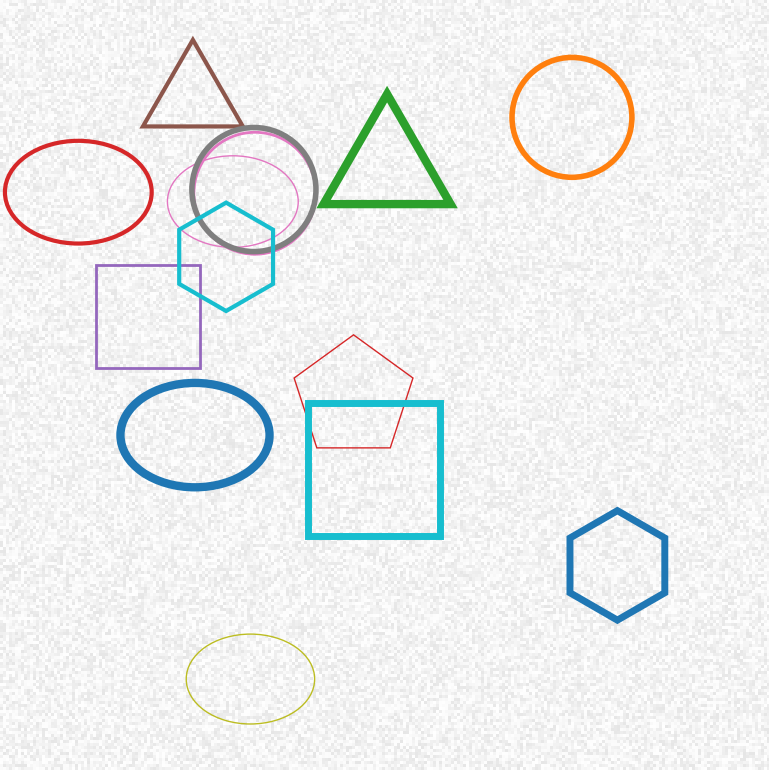[{"shape": "hexagon", "thickness": 2.5, "radius": 0.36, "center": [0.802, 0.266]}, {"shape": "oval", "thickness": 3, "radius": 0.48, "center": [0.253, 0.435]}, {"shape": "circle", "thickness": 2, "radius": 0.39, "center": [0.743, 0.848]}, {"shape": "triangle", "thickness": 3, "radius": 0.48, "center": [0.503, 0.783]}, {"shape": "pentagon", "thickness": 0.5, "radius": 0.41, "center": [0.459, 0.484]}, {"shape": "oval", "thickness": 1.5, "radius": 0.48, "center": [0.102, 0.75]}, {"shape": "square", "thickness": 1, "radius": 0.34, "center": [0.193, 0.589]}, {"shape": "triangle", "thickness": 1.5, "radius": 0.37, "center": [0.25, 0.873]}, {"shape": "circle", "thickness": 1, "radius": 0.4, "center": [0.331, 0.749]}, {"shape": "oval", "thickness": 0.5, "radius": 0.42, "center": [0.302, 0.738]}, {"shape": "circle", "thickness": 2, "radius": 0.4, "center": [0.33, 0.754]}, {"shape": "oval", "thickness": 0.5, "radius": 0.42, "center": [0.325, 0.118]}, {"shape": "square", "thickness": 2.5, "radius": 0.43, "center": [0.486, 0.39]}, {"shape": "hexagon", "thickness": 1.5, "radius": 0.35, "center": [0.294, 0.666]}]